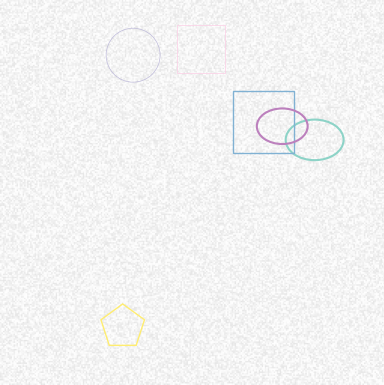[{"shape": "oval", "thickness": 1.5, "radius": 0.38, "center": [0.817, 0.637]}, {"shape": "circle", "thickness": 0.5, "radius": 0.35, "center": [0.346, 0.857]}, {"shape": "square", "thickness": 1, "radius": 0.4, "center": [0.684, 0.684]}, {"shape": "square", "thickness": 0.5, "radius": 0.31, "center": [0.523, 0.872]}, {"shape": "oval", "thickness": 1.5, "radius": 0.33, "center": [0.733, 0.672]}, {"shape": "pentagon", "thickness": 1, "radius": 0.3, "center": [0.319, 0.151]}]